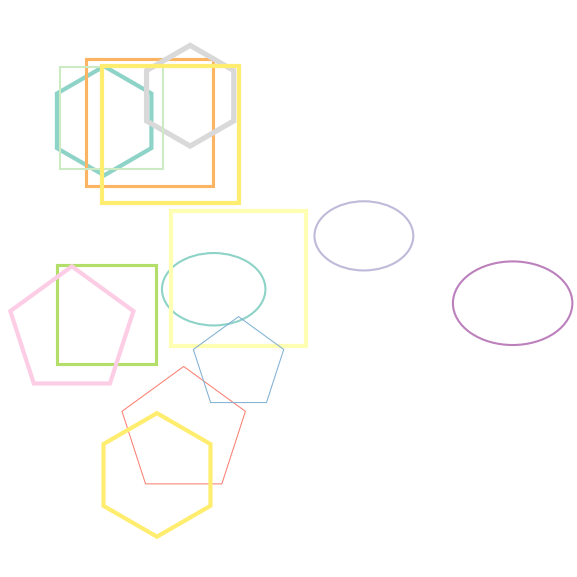[{"shape": "oval", "thickness": 1, "radius": 0.45, "center": [0.37, 0.498]}, {"shape": "hexagon", "thickness": 2, "radius": 0.47, "center": [0.18, 0.79]}, {"shape": "square", "thickness": 2, "radius": 0.59, "center": [0.413, 0.517]}, {"shape": "oval", "thickness": 1, "radius": 0.43, "center": [0.63, 0.591]}, {"shape": "pentagon", "thickness": 0.5, "radius": 0.56, "center": [0.318, 0.252]}, {"shape": "pentagon", "thickness": 0.5, "radius": 0.41, "center": [0.413, 0.369]}, {"shape": "square", "thickness": 1.5, "radius": 0.55, "center": [0.259, 0.786]}, {"shape": "square", "thickness": 1.5, "radius": 0.43, "center": [0.185, 0.455]}, {"shape": "pentagon", "thickness": 2, "radius": 0.56, "center": [0.124, 0.426]}, {"shape": "hexagon", "thickness": 2.5, "radius": 0.44, "center": [0.329, 0.833]}, {"shape": "oval", "thickness": 1, "radius": 0.52, "center": [0.888, 0.474]}, {"shape": "square", "thickness": 1, "radius": 0.44, "center": [0.193, 0.795]}, {"shape": "square", "thickness": 2, "radius": 0.59, "center": [0.295, 0.766]}, {"shape": "hexagon", "thickness": 2, "radius": 0.53, "center": [0.272, 0.177]}]